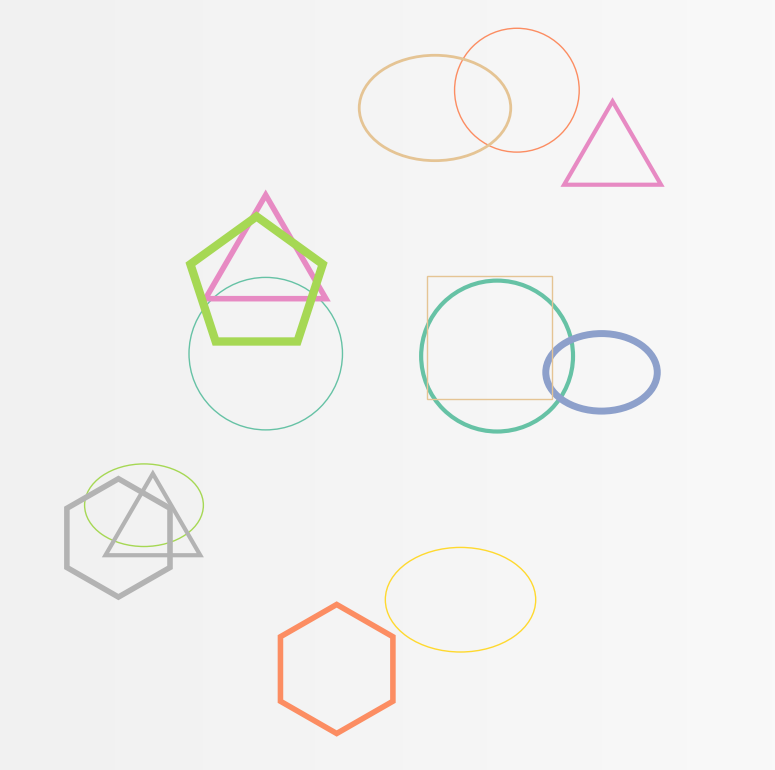[{"shape": "circle", "thickness": 1.5, "radius": 0.49, "center": [0.641, 0.538]}, {"shape": "circle", "thickness": 0.5, "radius": 0.5, "center": [0.343, 0.541]}, {"shape": "hexagon", "thickness": 2, "radius": 0.42, "center": [0.434, 0.131]}, {"shape": "circle", "thickness": 0.5, "radius": 0.4, "center": [0.667, 0.883]}, {"shape": "oval", "thickness": 2.5, "radius": 0.36, "center": [0.776, 0.516]}, {"shape": "triangle", "thickness": 1.5, "radius": 0.36, "center": [0.79, 0.796]}, {"shape": "triangle", "thickness": 2, "radius": 0.45, "center": [0.343, 0.657]}, {"shape": "oval", "thickness": 0.5, "radius": 0.38, "center": [0.186, 0.344]}, {"shape": "pentagon", "thickness": 3, "radius": 0.45, "center": [0.331, 0.629]}, {"shape": "oval", "thickness": 0.5, "radius": 0.49, "center": [0.594, 0.221]}, {"shape": "square", "thickness": 0.5, "radius": 0.4, "center": [0.631, 0.562]}, {"shape": "oval", "thickness": 1, "radius": 0.49, "center": [0.561, 0.86]}, {"shape": "triangle", "thickness": 1.5, "radius": 0.35, "center": [0.197, 0.314]}, {"shape": "hexagon", "thickness": 2, "radius": 0.38, "center": [0.153, 0.301]}]